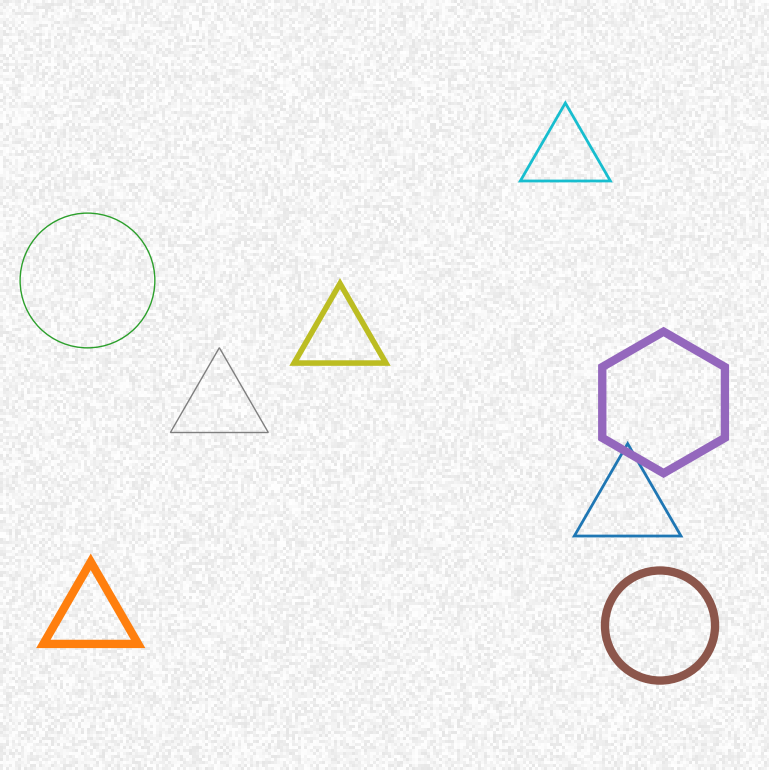[{"shape": "triangle", "thickness": 1, "radius": 0.4, "center": [0.815, 0.344]}, {"shape": "triangle", "thickness": 3, "radius": 0.36, "center": [0.118, 0.199]}, {"shape": "circle", "thickness": 0.5, "radius": 0.44, "center": [0.114, 0.636]}, {"shape": "hexagon", "thickness": 3, "radius": 0.46, "center": [0.862, 0.477]}, {"shape": "circle", "thickness": 3, "radius": 0.36, "center": [0.857, 0.188]}, {"shape": "triangle", "thickness": 0.5, "radius": 0.37, "center": [0.285, 0.475]}, {"shape": "triangle", "thickness": 2, "radius": 0.34, "center": [0.442, 0.563]}, {"shape": "triangle", "thickness": 1, "radius": 0.34, "center": [0.734, 0.799]}]